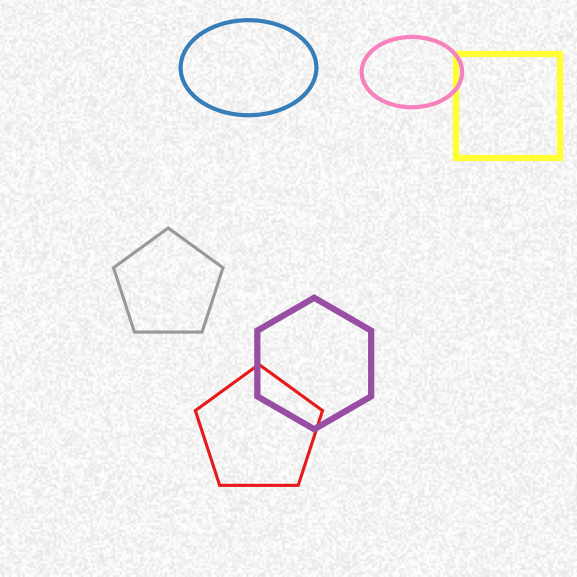[{"shape": "pentagon", "thickness": 1.5, "radius": 0.58, "center": [0.448, 0.252]}, {"shape": "oval", "thickness": 2, "radius": 0.59, "center": [0.43, 0.882]}, {"shape": "hexagon", "thickness": 3, "radius": 0.57, "center": [0.544, 0.37]}, {"shape": "square", "thickness": 3, "radius": 0.45, "center": [0.88, 0.815]}, {"shape": "oval", "thickness": 2, "radius": 0.44, "center": [0.713, 0.874]}, {"shape": "pentagon", "thickness": 1.5, "radius": 0.5, "center": [0.291, 0.505]}]